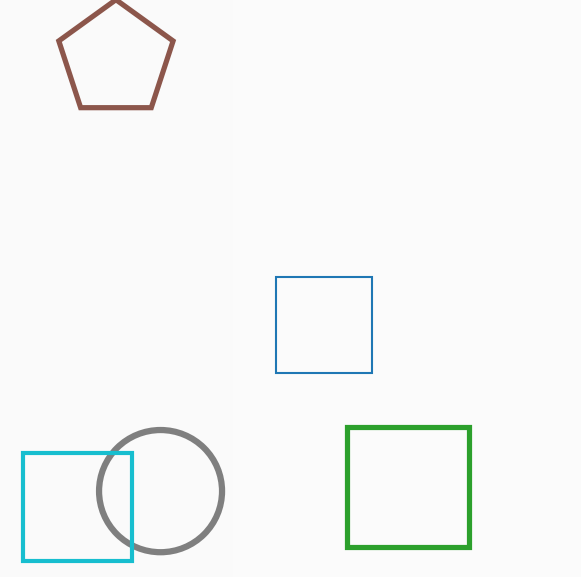[{"shape": "square", "thickness": 1, "radius": 0.41, "center": [0.557, 0.436]}, {"shape": "square", "thickness": 2.5, "radius": 0.52, "center": [0.702, 0.156]}, {"shape": "pentagon", "thickness": 2.5, "radius": 0.52, "center": [0.199, 0.896]}, {"shape": "circle", "thickness": 3, "radius": 0.53, "center": [0.276, 0.149]}, {"shape": "square", "thickness": 2, "radius": 0.47, "center": [0.133, 0.121]}]